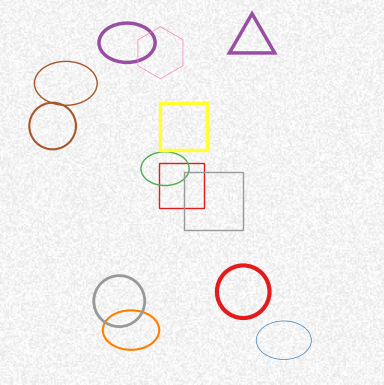[{"shape": "circle", "thickness": 3, "radius": 0.34, "center": [0.632, 0.242]}, {"shape": "square", "thickness": 1, "radius": 0.3, "center": [0.471, 0.518]}, {"shape": "oval", "thickness": 0.5, "radius": 0.36, "center": [0.737, 0.116]}, {"shape": "oval", "thickness": 1, "radius": 0.31, "center": [0.429, 0.562]}, {"shape": "oval", "thickness": 2.5, "radius": 0.36, "center": [0.33, 0.889]}, {"shape": "triangle", "thickness": 2.5, "radius": 0.34, "center": [0.655, 0.896]}, {"shape": "oval", "thickness": 1.5, "radius": 0.37, "center": [0.34, 0.143]}, {"shape": "square", "thickness": 2.5, "radius": 0.31, "center": [0.476, 0.671]}, {"shape": "circle", "thickness": 1.5, "radius": 0.3, "center": [0.137, 0.673]}, {"shape": "oval", "thickness": 1, "radius": 0.41, "center": [0.171, 0.784]}, {"shape": "hexagon", "thickness": 0.5, "radius": 0.34, "center": [0.417, 0.863]}, {"shape": "circle", "thickness": 2, "radius": 0.33, "center": [0.31, 0.218]}, {"shape": "square", "thickness": 1, "radius": 0.38, "center": [0.555, 0.478]}]